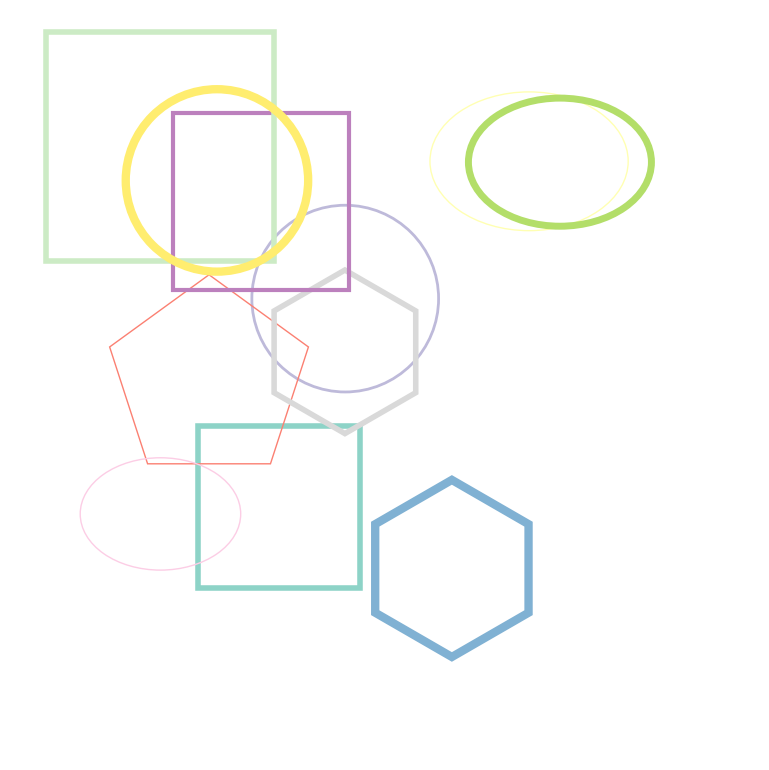[{"shape": "square", "thickness": 2, "radius": 0.53, "center": [0.363, 0.342]}, {"shape": "oval", "thickness": 0.5, "radius": 0.64, "center": [0.687, 0.791]}, {"shape": "circle", "thickness": 1, "radius": 0.61, "center": [0.448, 0.612]}, {"shape": "pentagon", "thickness": 0.5, "radius": 0.68, "center": [0.271, 0.507]}, {"shape": "hexagon", "thickness": 3, "radius": 0.57, "center": [0.587, 0.262]}, {"shape": "oval", "thickness": 2.5, "radius": 0.59, "center": [0.727, 0.789]}, {"shape": "oval", "thickness": 0.5, "radius": 0.52, "center": [0.208, 0.333]}, {"shape": "hexagon", "thickness": 2, "radius": 0.53, "center": [0.448, 0.543]}, {"shape": "square", "thickness": 1.5, "radius": 0.57, "center": [0.339, 0.738]}, {"shape": "square", "thickness": 2, "radius": 0.74, "center": [0.208, 0.81]}, {"shape": "circle", "thickness": 3, "radius": 0.59, "center": [0.282, 0.766]}]